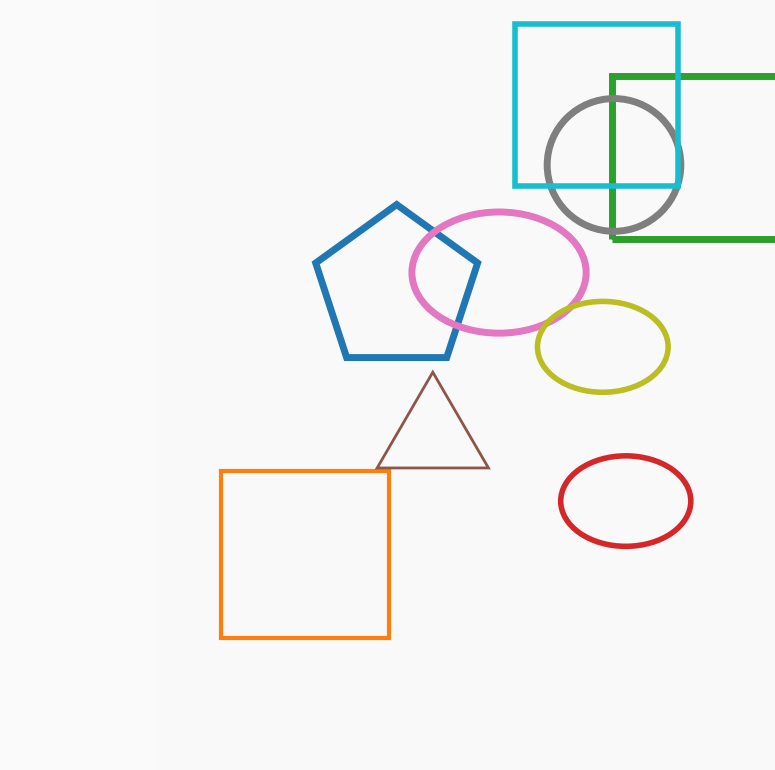[{"shape": "pentagon", "thickness": 2.5, "radius": 0.55, "center": [0.512, 0.624]}, {"shape": "square", "thickness": 1.5, "radius": 0.54, "center": [0.393, 0.28]}, {"shape": "square", "thickness": 2.5, "radius": 0.53, "center": [0.896, 0.795]}, {"shape": "oval", "thickness": 2, "radius": 0.42, "center": [0.807, 0.349]}, {"shape": "triangle", "thickness": 1, "radius": 0.41, "center": [0.558, 0.434]}, {"shape": "oval", "thickness": 2.5, "radius": 0.56, "center": [0.644, 0.646]}, {"shape": "circle", "thickness": 2.5, "radius": 0.43, "center": [0.792, 0.786]}, {"shape": "oval", "thickness": 2, "radius": 0.42, "center": [0.778, 0.55]}, {"shape": "square", "thickness": 2, "radius": 0.53, "center": [0.77, 0.864]}]